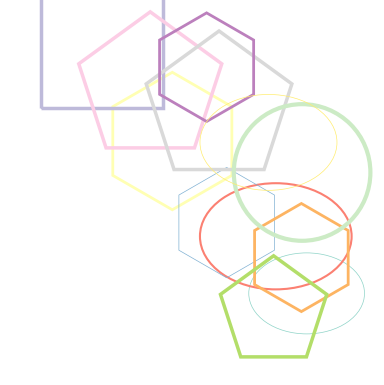[{"shape": "oval", "thickness": 0.5, "radius": 0.75, "center": [0.796, 0.238]}, {"shape": "hexagon", "thickness": 2, "radius": 0.89, "center": [0.448, 0.634]}, {"shape": "square", "thickness": 2.5, "radius": 0.79, "center": [0.265, 0.877]}, {"shape": "oval", "thickness": 1.5, "radius": 0.98, "center": [0.716, 0.386]}, {"shape": "hexagon", "thickness": 0.5, "radius": 0.72, "center": [0.589, 0.422]}, {"shape": "hexagon", "thickness": 2, "radius": 0.7, "center": [0.783, 0.331]}, {"shape": "pentagon", "thickness": 2.5, "radius": 0.73, "center": [0.711, 0.19]}, {"shape": "pentagon", "thickness": 2.5, "radius": 0.98, "center": [0.39, 0.774]}, {"shape": "pentagon", "thickness": 2.5, "radius": 0.99, "center": [0.569, 0.721]}, {"shape": "hexagon", "thickness": 2, "radius": 0.71, "center": [0.537, 0.825]}, {"shape": "circle", "thickness": 3, "radius": 0.89, "center": [0.785, 0.552]}, {"shape": "oval", "thickness": 0.5, "radius": 0.89, "center": [0.697, 0.63]}]